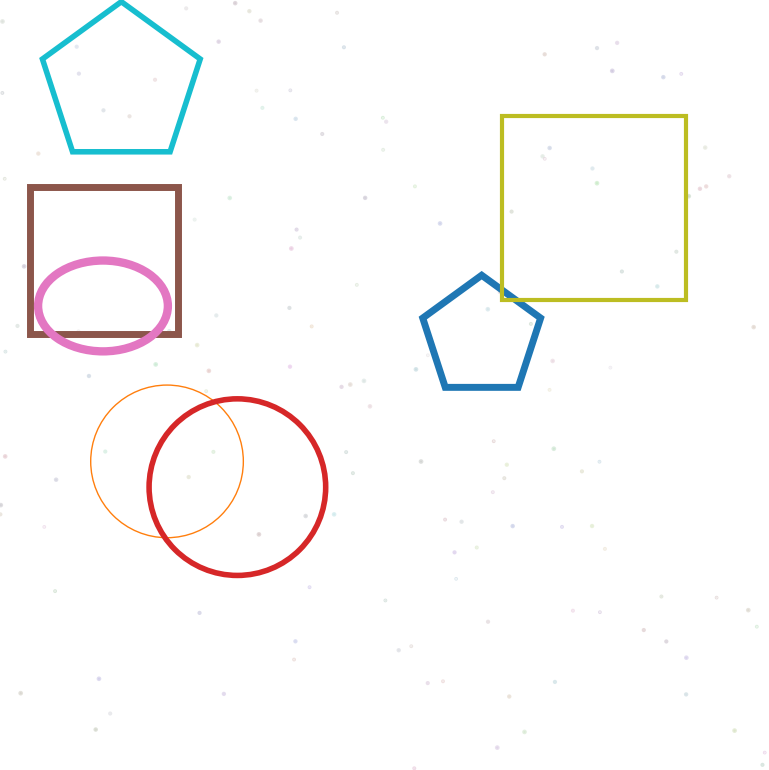[{"shape": "pentagon", "thickness": 2.5, "radius": 0.4, "center": [0.626, 0.562]}, {"shape": "circle", "thickness": 0.5, "radius": 0.5, "center": [0.217, 0.401]}, {"shape": "circle", "thickness": 2, "radius": 0.57, "center": [0.308, 0.367]}, {"shape": "square", "thickness": 2.5, "radius": 0.48, "center": [0.135, 0.662]}, {"shape": "oval", "thickness": 3, "radius": 0.42, "center": [0.134, 0.603]}, {"shape": "square", "thickness": 1.5, "radius": 0.6, "center": [0.771, 0.73]}, {"shape": "pentagon", "thickness": 2, "radius": 0.54, "center": [0.158, 0.89]}]